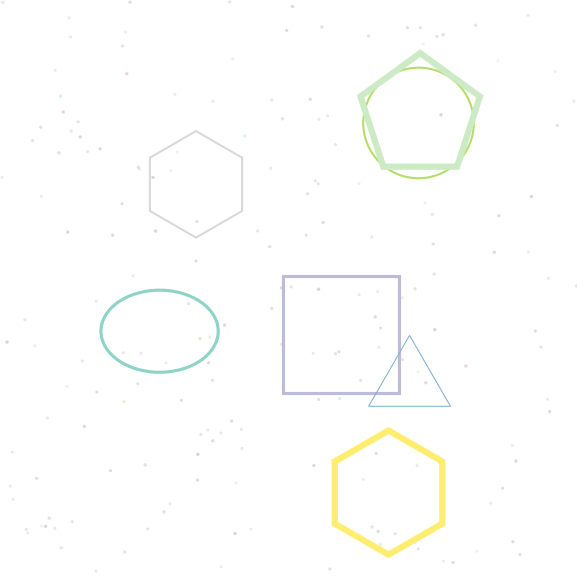[{"shape": "oval", "thickness": 1.5, "radius": 0.51, "center": [0.276, 0.426]}, {"shape": "square", "thickness": 1.5, "radius": 0.51, "center": [0.59, 0.42]}, {"shape": "triangle", "thickness": 0.5, "radius": 0.41, "center": [0.709, 0.337]}, {"shape": "circle", "thickness": 1, "radius": 0.48, "center": [0.725, 0.786]}, {"shape": "hexagon", "thickness": 1, "radius": 0.46, "center": [0.339, 0.68]}, {"shape": "pentagon", "thickness": 3, "radius": 0.54, "center": [0.728, 0.798]}, {"shape": "hexagon", "thickness": 3, "radius": 0.54, "center": [0.673, 0.146]}]